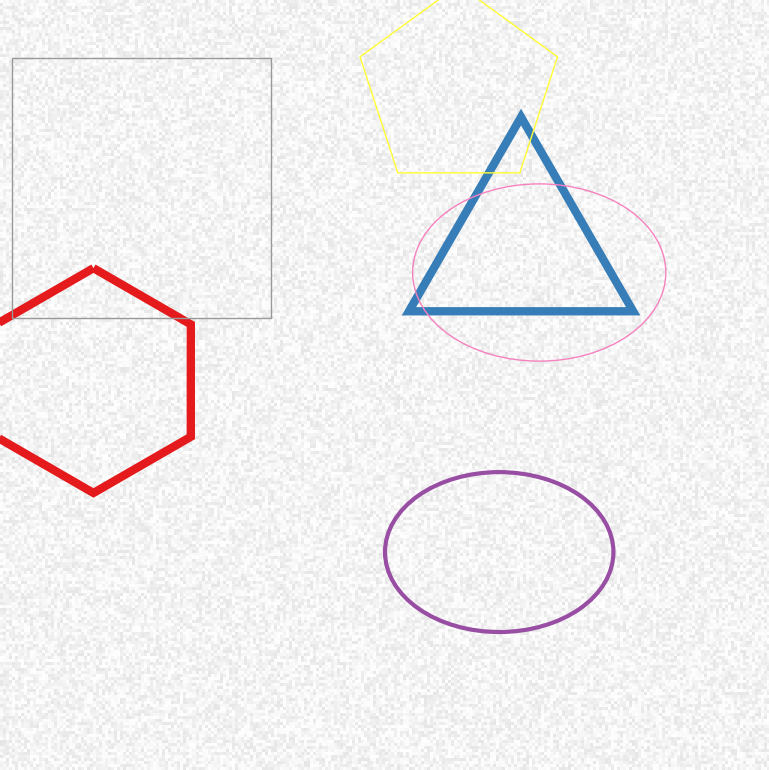[{"shape": "hexagon", "thickness": 3, "radius": 0.73, "center": [0.121, 0.506]}, {"shape": "triangle", "thickness": 3, "radius": 0.84, "center": [0.677, 0.68]}, {"shape": "oval", "thickness": 1.5, "radius": 0.74, "center": [0.648, 0.283]}, {"shape": "pentagon", "thickness": 0.5, "radius": 0.67, "center": [0.596, 0.885]}, {"shape": "oval", "thickness": 0.5, "radius": 0.82, "center": [0.7, 0.646]}, {"shape": "square", "thickness": 0.5, "radius": 0.84, "center": [0.184, 0.756]}]